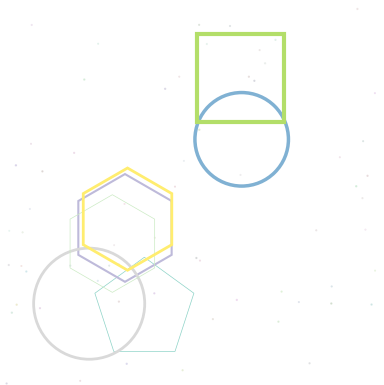[{"shape": "pentagon", "thickness": 0.5, "radius": 0.68, "center": [0.375, 0.197]}, {"shape": "hexagon", "thickness": 1.5, "radius": 0.7, "center": [0.325, 0.408]}, {"shape": "circle", "thickness": 2.5, "radius": 0.61, "center": [0.628, 0.638]}, {"shape": "square", "thickness": 3, "radius": 0.57, "center": [0.625, 0.797]}, {"shape": "circle", "thickness": 2, "radius": 0.72, "center": [0.232, 0.211]}, {"shape": "hexagon", "thickness": 0.5, "radius": 0.63, "center": [0.292, 0.367]}, {"shape": "hexagon", "thickness": 2, "radius": 0.66, "center": [0.331, 0.431]}]